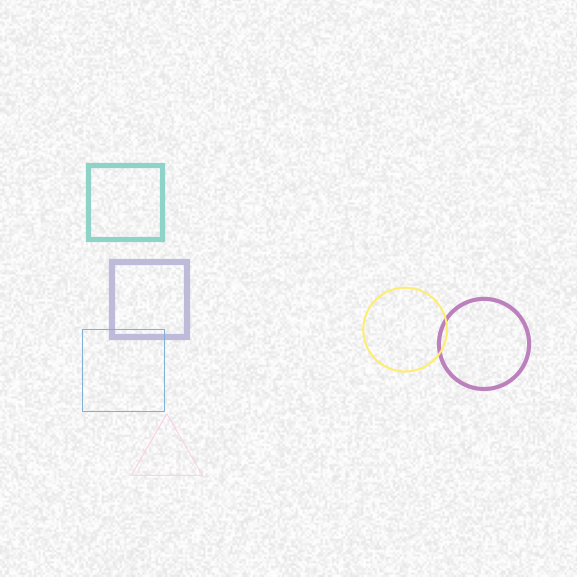[{"shape": "square", "thickness": 2.5, "radius": 0.32, "center": [0.217, 0.65]}, {"shape": "square", "thickness": 3, "radius": 0.32, "center": [0.259, 0.48]}, {"shape": "square", "thickness": 0.5, "radius": 0.36, "center": [0.212, 0.359]}, {"shape": "triangle", "thickness": 0.5, "radius": 0.36, "center": [0.289, 0.212]}, {"shape": "circle", "thickness": 2, "radius": 0.39, "center": [0.838, 0.404]}, {"shape": "circle", "thickness": 1, "radius": 0.36, "center": [0.702, 0.428]}]